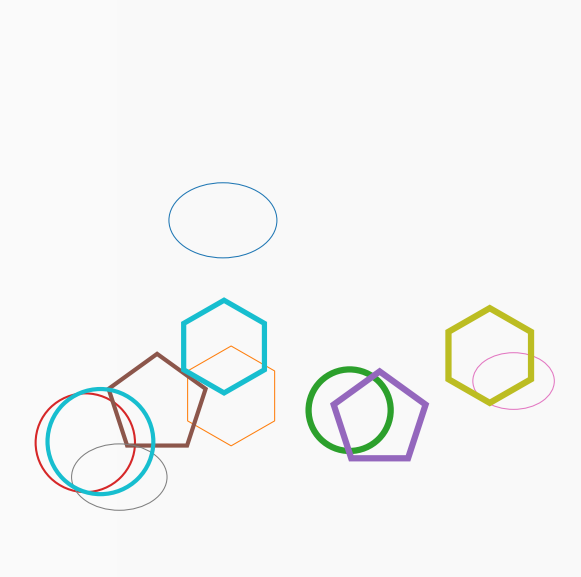[{"shape": "oval", "thickness": 0.5, "radius": 0.46, "center": [0.384, 0.618]}, {"shape": "hexagon", "thickness": 0.5, "radius": 0.43, "center": [0.398, 0.314]}, {"shape": "circle", "thickness": 3, "radius": 0.35, "center": [0.602, 0.289]}, {"shape": "circle", "thickness": 1, "radius": 0.43, "center": [0.147, 0.232]}, {"shape": "pentagon", "thickness": 3, "radius": 0.42, "center": [0.653, 0.273]}, {"shape": "pentagon", "thickness": 2, "radius": 0.44, "center": [0.27, 0.299]}, {"shape": "oval", "thickness": 0.5, "radius": 0.35, "center": [0.884, 0.339]}, {"shape": "oval", "thickness": 0.5, "radius": 0.41, "center": [0.205, 0.173]}, {"shape": "hexagon", "thickness": 3, "radius": 0.41, "center": [0.843, 0.383]}, {"shape": "hexagon", "thickness": 2.5, "radius": 0.4, "center": [0.385, 0.399]}, {"shape": "circle", "thickness": 2, "radius": 0.46, "center": [0.173, 0.234]}]